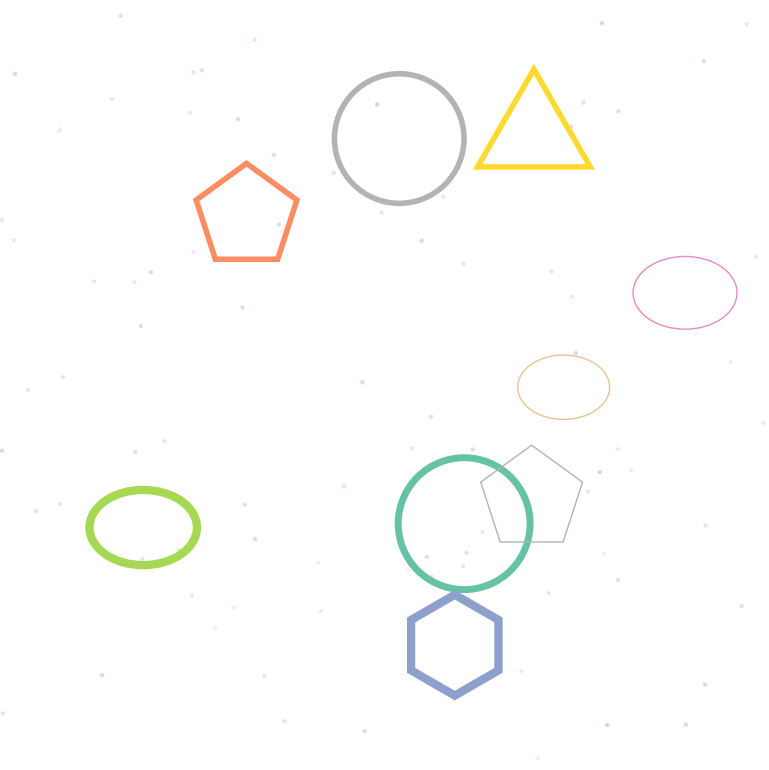[{"shape": "circle", "thickness": 2.5, "radius": 0.43, "center": [0.603, 0.32]}, {"shape": "pentagon", "thickness": 2, "radius": 0.34, "center": [0.32, 0.719]}, {"shape": "hexagon", "thickness": 3, "radius": 0.33, "center": [0.591, 0.162]}, {"shape": "oval", "thickness": 0.5, "radius": 0.34, "center": [0.89, 0.62]}, {"shape": "oval", "thickness": 3, "radius": 0.35, "center": [0.186, 0.315]}, {"shape": "triangle", "thickness": 2, "radius": 0.42, "center": [0.693, 0.825]}, {"shape": "oval", "thickness": 0.5, "radius": 0.3, "center": [0.732, 0.497]}, {"shape": "circle", "thickness": 2, "radius": 0.42, "center": [0.518, 0.82]}, {"shape": "pentagon", "thickness": 0.5, "radius": 0.35, "center": [0.69, 0.352]}]